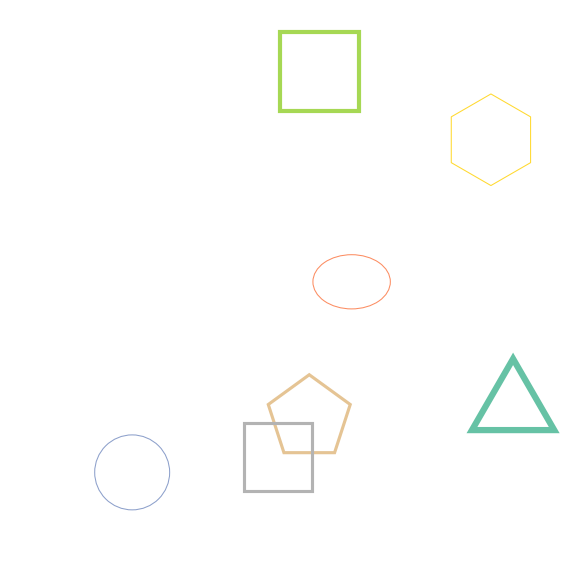[{"shape": "triangle", "thickness": 3, "radius": 0.41, "center": [0.888, 0.296]}, {"shape": "oval", "thickness": 0.5, "radius": 0.34, "center": [0.609, 0.511]}, {"shape": "circle", "thickness": 0.5, "radius": 0.32, "center": [0.229, 0.181]}, {"shape": "square", "thickness": 2, "radius": 0.34, "center": [0.553, 0.875]}, {"shape": "hexagon", "thickness": 0.5, "radius": 0.4, "center": [0.85, 0.757]}, {"shape": "pentagon", "thickness": 1.5, "radius": 0.37, "center": [0.536, 0.276]}, {"shape": "square", "thickness": 1.5, "radius": 0.29, "center": [0.481, 0.208]}]